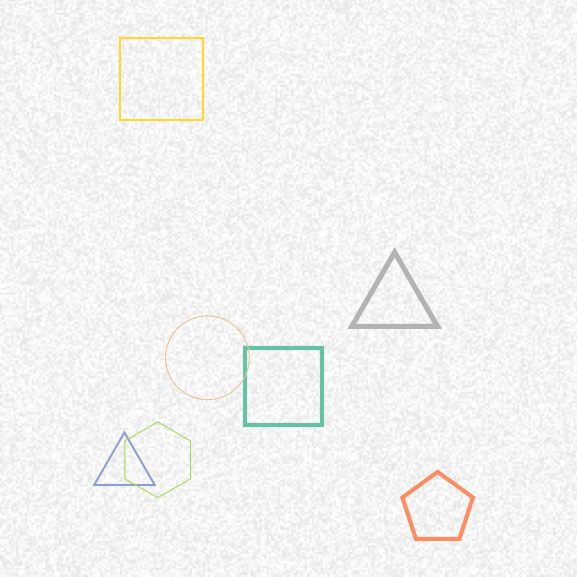[{"shape": "square", "thickness": 2, "radius": 0.33, "center": [0.491, 0.33]}, {"shape": "pentagon", "thickness": 2, "radius": 0.32, "center": [0.758, 0.118]}, {"shape": "triangle", "thickness": 1, "radius": 0.3, "center": [0.215, 0.19]}, {"shape": "hexagon", "thickness": 0.5, "radius": 0.33, "center": [0.273, 0.203]}, {"shape": "square", "thickness": 1, "radius": 0.36, "center": [0.28, 0.862]}, {"shape": "circle", "thickness": 0.5, "radius": 0.36, "center": [0.359, 0.38]}, {"shape": "triangle", "thickness": 2.5, "radius": 0.43, "center": [0.683, 0.477]}]